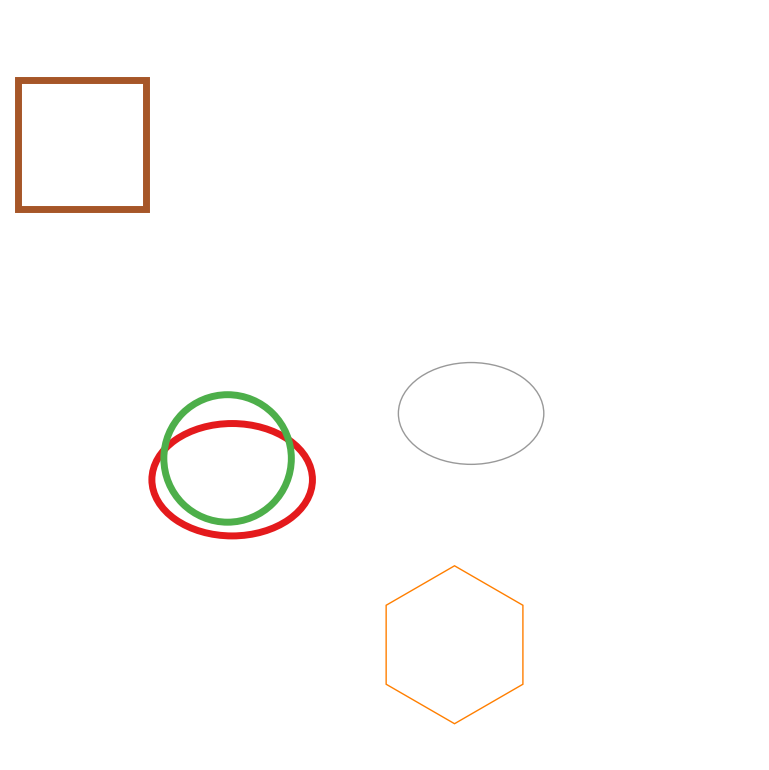[{"shape": "oval", "thickness": 2.5, "radius": 0.52, "center": [0.302, 0.377]}, {"shape": "circle", "thickness": 2.5, "radius": 0.41, "center": [0.296, 0.405]}, {"shape": "hexagon", "thickness": 0.5, "radius": 0.51, "center": [0.59, 0.163]}, {"shape": "square", "thickness": 2.5, "radius": 0.42, "center": [0.106, 0.813]}, {"shape": "oval", "thickness": 0.5, "radius": 0.47, "center": [0.612, 0.463]}]